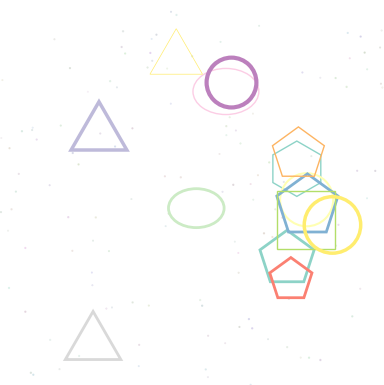[{"shape": "pentagon", "thickness": 2, "radius": 0.37, "center": [0.746, 0.328]}, {"shape": "hexagon", "thickness": 1, "radius": 0.36, "center": [0.771, 0.562]}, {"shape": "circle", "thickness": 1.5, "radius": 0.34, "center": [0.797, 0.481]}, {"shape": "triangle", "thickness": 2.5, "radius": 0.42, "center": [0.257, 0.652]}, {"shape": "pentagon", "thickness": 2, "radius": 0.29, "center": [0.755, 0.273]}, {"shape": "pentagon", "thickness": 2, "radius": 0.42, "center": [0.798, 0.465]}, {"shape": "pentagon", "thickness": 1, "radius": 0.35, "center": [0.775, 0.6]}, {"shape": "square", "thickness": 1, "radius": 0.38, "center": [0.794, 0.43]}, {"shape": "oval", "thickness": 1, "radius": 0.43, "center": [0.587, 0.762]}, {"shape": "triangle", "thickness": 2, "radius": 0.42, "center": [0.242, 0.108]}, {"shape": "circle", "thickness": 3, "radius": 0.32, "center": [0.601, 0.786]}, {"shape": "oval", "thickness": 2, "radius": 0.36, "center": [0.51, 0.459]}, {"shape": "triangle", "thickness": 0.5, "radius": 0.39, "center": [0.458, 0.847]}, {"shape": "circle", "thickness": 2.5, "radius": 0.37, "center": [0.864, 0.416]}]